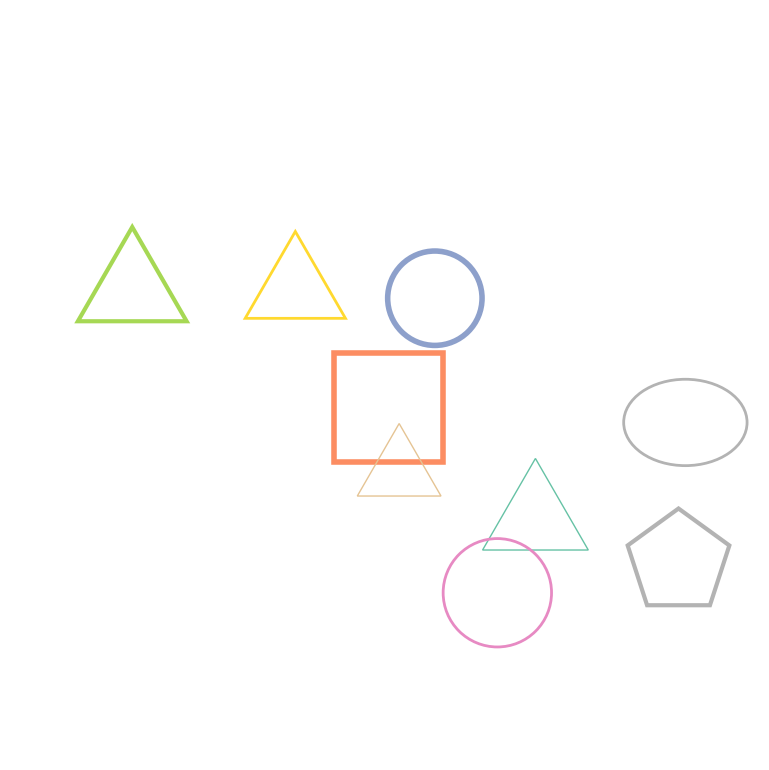[{"shape": "triangle", "thickness": 0.5, "radius": 0.4, "center": [0.695, 0.325]}, {"shape": "square", "thickness": 2, "radius": 0.35, "center": [0.505, 0.471]}, {"shape": "circle", "thickness": 2, "radius": 0.31, "center": [0.565, 0.613]}, {"shape": "circle", "thickness": 1, "radius": 0.35, "center": [0.646, 0.23]}, {"shape": "triangle", "thickness": 1.5, "radius": 0.41, "center": [0.172, 0.624]}, {"shape": "triangle", "thickness": 1, "radius": 0.38, "center": [0.384, 0.624]}, {"shape": "triangle", "thickness": 0.5, "radius": 0.31, "center": [0.518, 0.387]}, {"shape": "oval", "thickness": 1, "radius": 0.4, "center": [0.89, 0.451]}, {"shape": "pentagon", "thickness": 1.5, "radius": 0.35, "center": [0.881, 0.27]}]